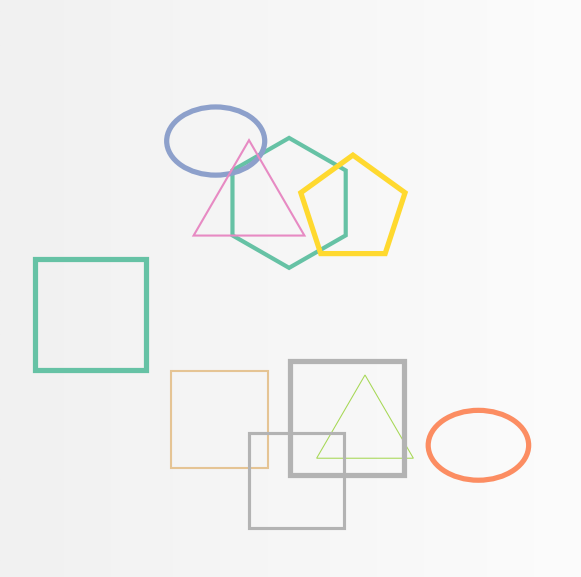[{"shape": "hexagon", "thickness": 2, "radius": 0.56, "center": [0.497, 0.648]}, {"shape": "square", "thickness": 2.5, "radius": 0.48, "center": [0.155, 0.454]}, {"shape": "oval", "thickness": 2.5, "radius": 0.43, "center": [0.823, 0.228]}, {"shape": "oval", "thickness": 2.5, "radius": 0.42, "center": [0.371, 0.755]}, {"shape": "triangle", "thickness": 1, "radius": 0.55, "center": [0.428, 0.646]}, {"shape": "triangle", "thickness": 0.5, "radius": 0.48, "center": [0.628, 0.254]}, {"shape": "pentagon", "thickness": 2.5, "radius": 0.47, "center": [0.607, 0.636]}, {"shape": "square", "thickness": 1, "radius": 0.42, "center": [0.377, 0.273]}, {"shape": "square", "thickness": 2.5, "radius": 0.49, "center": [0.598, 0.275]}, {"shape": "square", "thickness": 1.5, "radius": 0.41, "center": [0.51, 0.168]}]